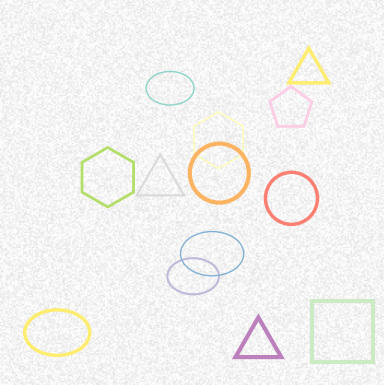[{"shape": "oval", "thickness": 1, "radius": 0.31, "center": [0.442, 0.771]}, {"shape": "hexagon", "thickness": 1, "radius": 0.37, "center": [0.568, 0.636]}, {"shape": "oval", "thickness": 1.5, "radius": 0.34, "center": [0.502, 0.282]}, {"shape": "circle", "thickness": 2.5, "radius": 0.34, "center": [0.757, 0.485]}, {"shape": "oval", "thickness": 1, "radius": 0.41, "center": [0.551, 0.341]}, {"shape": "circle", "thickness": 3, "radius": 0.38, "center": [0.57, 0.55]}, {"shape": "hexagon", "thickness": 2, "radius": 0.39, "center": [0.28, 0.54]}, {"shape": "pentagon", "thickness": 2, "radius": 0.29, "center": [0.756, 0.718]}, {"shape": "triangle", "thickness": 1.5, "radius": 0.35, "center": [0.416, 0.528]}, {"shape": "triangle", "thickness": 3, "radius": 0.34, "center": [0.671, 0.107]}, {"shape": "square", "thickness": 3, "radius": 0.4, "center": [0.889, 0.139]}, {"shape": "oval", "thickness": 2.5, "radius": 0.42, "center": [0.149, 0.136]}, {"shape": "triangle", "thickness": 2.5, "radius": 0.3, "center": [0.802, 0.815]}]